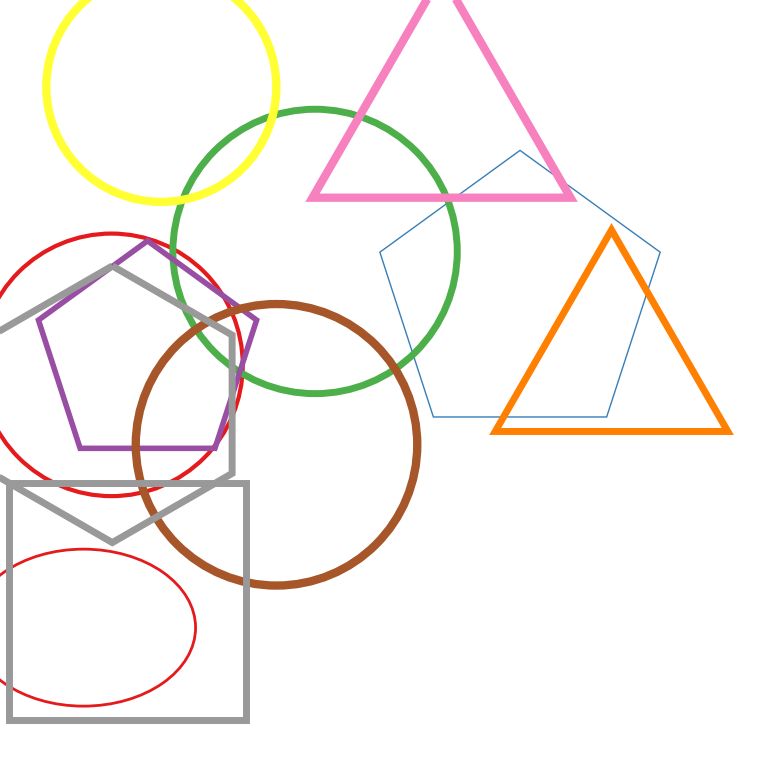[{"shape": "circle", "thickness": 1.5, "radius": 0.85, "center": [0.145, 0.526]}, {"shape": "oval", "thickness": 1, "radius": 0.73, "center": [0.108, 0.185]}, {"shape": "pentagon", "thickness": 0.5, "radius": 0.96, "center": [0.675, 0.613]}, {"shape": "circle", "thickness": 2.5, "radius": 0.92, "center": [0.409, 0.673]}, {"shape": "pentagon", "thickness": 2, "radius": 0.74, "center": [0.192, 0.538]}, {"shape": "triangle", "thickness": 2.5, "radius": 0.87, "center": [0.794, 0.527]}, {"shape": "circle", "thickness": 3, "radius": 0.75, "center": [0.21, 0.887]}, {"shape": "circle", "thickness": 3, "radius": 0.91, "center": [0.359, 0.422]}, {"shape": "triangle", "thickness": 3, "radius": 0.97, "center": [0.573, 0.84]}, {"shape": "hexagon", "thickness": 2.5, "radius": 0.9, "center": [0.146, 0.475]}, {"shape": "square", "thickness": 2.5, "radius": 0.77, "center": [0.165, 0.219]}]